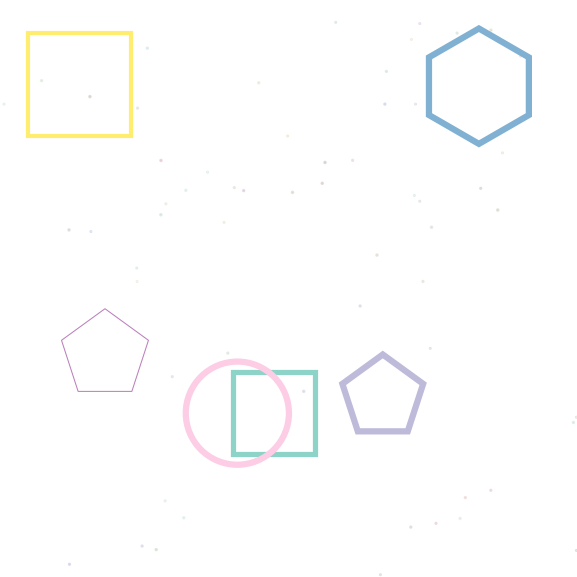[{"shape": "square", "thickness": 2.5, "radius": 0.35, "center": [0.474, 0.283]}, {"shape": "pentagon", "thickness": 3, "radius": 0.37, "center": [0.663, 0.312]}, {"shape": "hexagon", "thickness": 3, "radius": 0.5, "center": [0.829, 0.85]}, {"shape": "circle", "thickness": 3, "radius": 0.45, "center": [0.411, 0.284]}, {"shape": "pentagon", "thickness": 0.5, "radius": 0.4, "center": [0.182, 0.385]}, {"shape": "square", "thickness": 2, "radius": 0.45, "center": [0.138, 0.853]}]